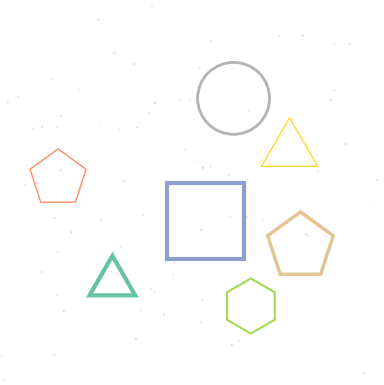[{"shape": "triangle", "thickness": 3, "radius": 0.34, "center": [0.292, 0.267]}, {"shape": "pentagon", "thickness": 1, "radius": 0.38, "center": [0.151, 0.537]}, {"shape": "square", "thickness": 3, "radius": 0.5, "center": [0.533, 0.426]}, {"shape": "hexagon", "thickness": 1.5, "radius": 0.36, "center": [0.652, 0.205]}, {"shape": "triangle", "thickness": 1, "radius": 0.42, "center": [0.752, 0.61]}, {"shape": "pentagon", "thickness": 2.5, "radius": 0.45, "center": [0.78, 0.36]}, {"shape": "circle", "thickness": 2, "radius": 0.47, "center": [0.607, 0.745]}]